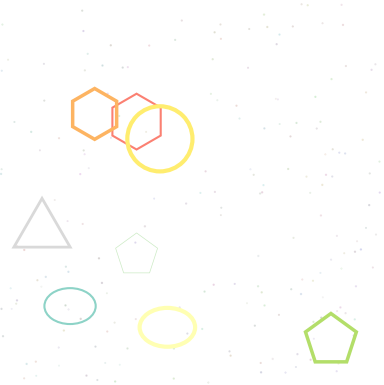[{"shape": "oval", "thickness": 1.5, "radius": 0.33, "center": [0.182, 0.205]}, {"shape": "oval", "thickness": 3, "radius": 0.36, "center": [0.435, 0.15]}, {"shape": "hexagon", "thickness": 1.5, "radius": 0.36, "center": [0.355, 0.684]}, {"shape": "hexagon", "thickness": 2.5, "radius": 0.33, "center": [0.246, 0.704]}, {"shape": "pentagon", "thickness": 2.5, "radius": 0.35, "center": [0.86, 0.116]}, {"shape": "triangle", "thickness": 2, "radius": 0.42, "center": [0.109, 0.4]}, {"shape": "pentagon", "thickness": 0.5, "radius": 0.29, "center": [0.355, 0.338]}, {"shape": "circle", "thickness": 3, "radius": 0.42, "center": [0.415, 0.639]}]